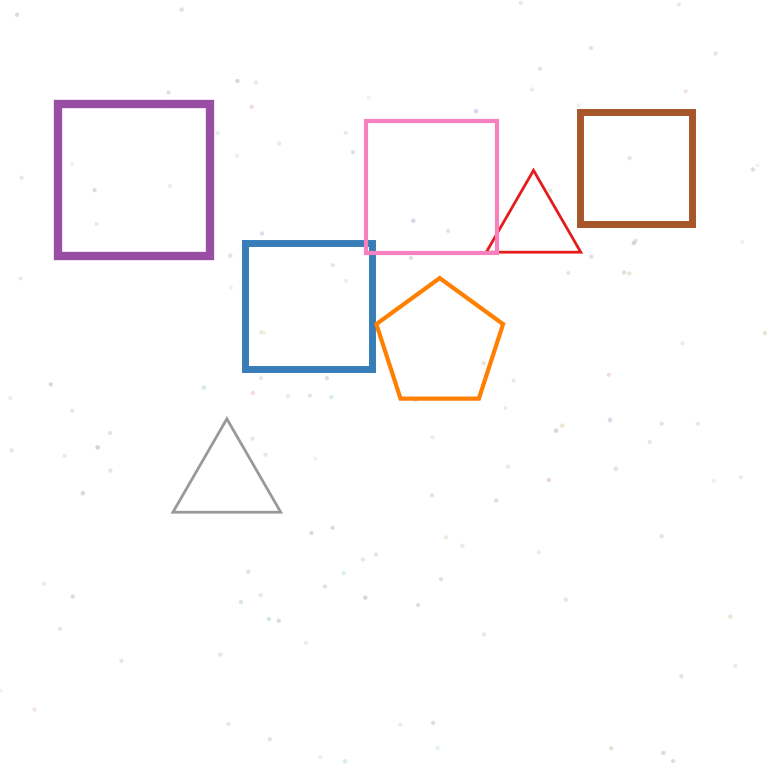[{"shape": "triangle", "thickness": 1, "radius": 0.35, "center": [0.693, 0.708]}, {"shape": "square", "thickness": 2.5, "radius": 0.41, "center": [0.4, 0.603]}, {"shape": "square", "thickness": 3, "radius": 0.49, "center": [0.174, 0.766]}, {"shape": "pentagon", "thickness": 1.5, "radius": 0.43, "center": [0.571, 0.552]}, {"shape": "square", "thickness": 2.5, "radius": 0.36, "center": [0.826, 0.781]}, {"shape": "square", "thickness": 1.5, "radius": 0.43, "center": [0.561, 0.757]}, {"shape": "triangle", "thickness": 1, "radius": 0.4, "center": [0.295, 0.375]}]